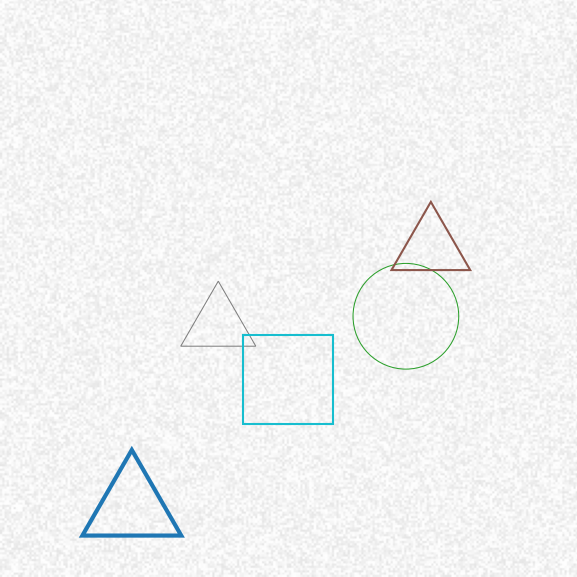[{"shape": "triangle", "thickness": 2, "radius": 0.49, "center": [0.228, 0.121]}, {"shape": "circle", "thickness": 0.5, "radius": 0.46, "center": [0.703, 0.451]}, {"shape": "triangle", "thickness": 1, "radius": 0.39, "center": [0.746, 0.571]}, {"shape": "triangle", "thickness": 0.5, "radius": 0.38, "center": [0.378, 0.437]}, {"shape": "square", "thickness": 1, "radius": 0.39, "center": [0.499, 0.343]}]